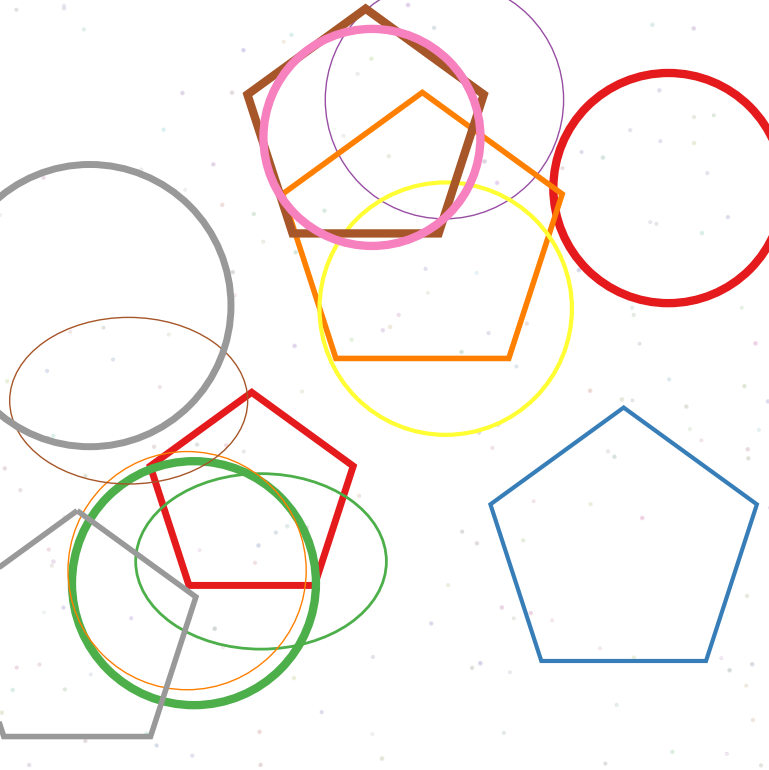[{"shape": "pentagon", "thickness": 2.5, "radius": 0.69, "center": [0.327, 0.352]}, {"shape": "circle", "thickness": 3, "radius": 0.75, "center": [0.868, 0.756]}, {"shape": "pentagon", "thickness": 1.5, "radius": 0.91, "center": [0.81, 0.289]}, {"shape": "oval", "thickness": 1, "radius": 0.81, "center": [0.339, 0.271]}, {"shape": "circle", "thickness": 3, "radius": 0.79, "center": [0.252, 0.243]}, {"shape": "circle", "thickness": 0.5, "radius": 0.77, "center": [0.577, 0.871]}, {"shape": "pentagon", "thickness": 2, "radius": 0.95, "center": [0.549, 0.689]}, {"shape": "circle", "thickness": 0.5, "radius": 0.77, "center": [0.243, 0.259]}, {"shape": "circle", "thickness": 1.5, "radius": 0.82, "center": [0.579, 0.599]}, {"shape": "pentagon", "thickness": 3, "radius": 0.81, "center": [0.475, 0.827]}, {"shape": "oval", "thickness": 0.5, "radius": 0.77, "center": [0.167, 0.48]}, {"shape": "circle", "thickness": 3, "radius": 0.7, "center": [0.483, 0.822]}, {"shape": "pentagon", "thickness": 2, "radius": 0.81, "center": [0.1, 0.175]}, {"shape": "circle", "thickness": 2.5, "radius": 0.92, "center": [0.117, 0.603]}]